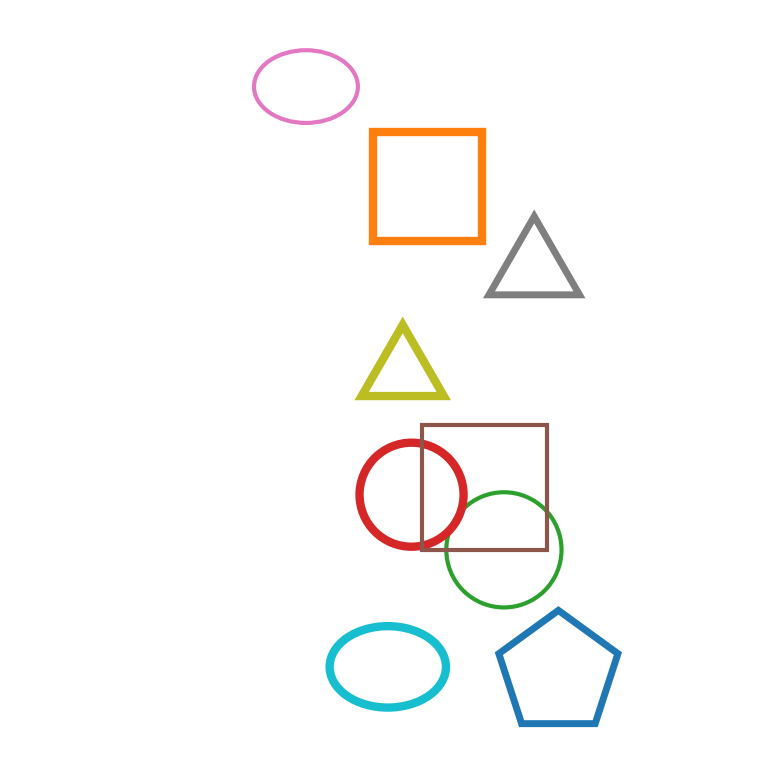[{"shape": "pentagon", "thickness": 2.5, "radius": 0.41, "center": [0.725, 0.126]}, {"shape": "square", "thickness": 3, "radius": 0.35, "center": [0.555, 0.758]}, {"shape": "circle", "thickness": 1.5, "radius": 0.37, "center": [0.654, 0.286]}, {"shape": "circle", "thickness": 3, "radius": 0.34, "center": [0.534, 0.358]}, {"shape": "square", "thickness": 1.5, "radius": 0.41, "center": [0.629, 0.367]}, {"shape": "oval", "thickness": 1.5, "radius": 0.34, "center": [0.397, 0.888]}, {"shape": "triangle", "thickness": 2.5, "radius": 0.34, "center": [0.694, 0.651]}, {"shape": "triangle", "thickness": 3, "radius": 0.31, "center": [0.523, 0.516]}, {"shape": "oval", "thickness": 3, "radius": 0.38, "center": [0.504, 0.134]}]